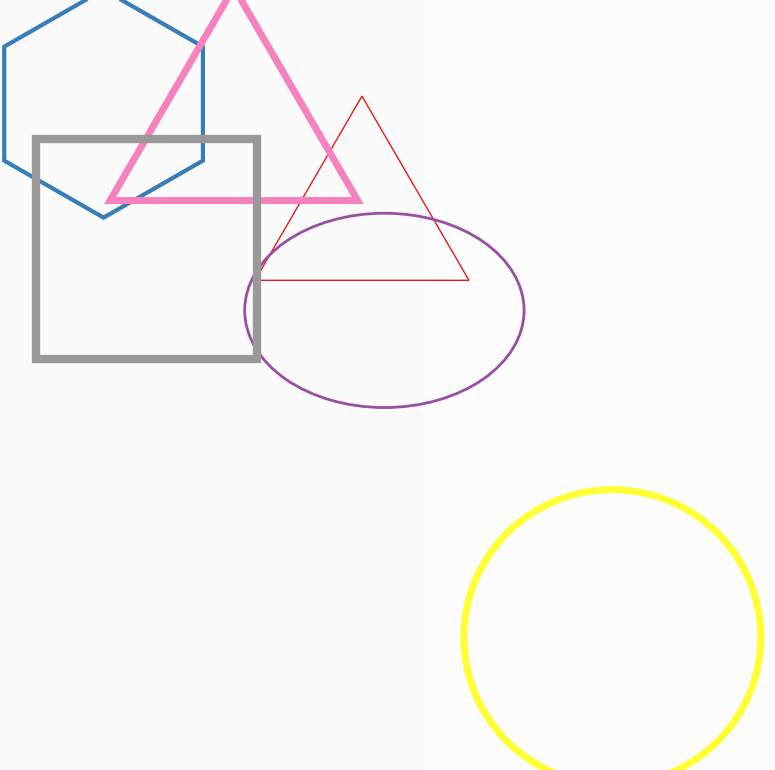[{"shape": "triangle", "thickness": 0.5, "radius": 0.8, "center": [0.467, 0.716]}, {"shape": "hexagon", "thickness": 1.5, "radius": 0.74, "center": [0.134, 0.865]}, {"shape": "oval", "thickness": 1, "radius": 0.9, "center": [0.496, 0.597]}, {"shape": "circle", "thickness": 2.5, "radius": 0.96, "center": [0.79, 0.172]}, {"shape": "triangle", "thickness": 2.5, "radius": 0.92, "center": [0.302, 0.832]}, {"shape": "square", "thickness": 3, "radius": 0.71, "center": [0.189, 0.677]}]